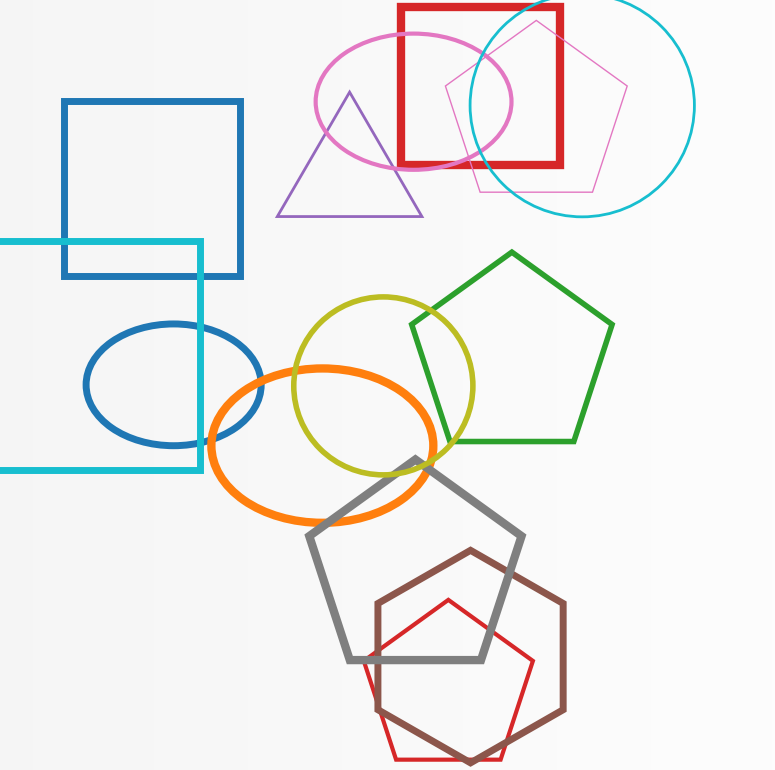[{"shape": "oval", "thickness": 2.5, "radius": 0.56, "center": [0.224, 0.5]}, {"shape": "square", "thickness": 2.5, "radius": 0.57, "center": [0.197, 0.755]}, {"shape": "oval", "thickness": 3, "radius": 0.72, "center": [0.416, 0.421]}, {"shape": "pentagon", "thickness": 2, "radius": 0.68, "center": [0.661, 0.537]}, {"shape": "square", "thickness": 3, "radius": 0.51, "center": [0.62, 0.888]}, {"shape": "pentagon", "thickness": 1.5, "radius": 0.57, "center": [0.579, 0.106]}, {"shape": "triangle", "thickness": 1, "radius": 0.54, "center": [0.451, 0.773]}, {"shape": "hexagon", "thickness": 2.5, "radius": 0.69, "center": [0.607, 0.147]}, {"shape": "oval", "thickness": 1.5, "radius": 0.63, "center": [0.534, 0.868]}, {"shape": "pentagon", "thickness": 0.5, "radius": 0.62, "center": [0.692, 0.85]}, {"shape": "pentagon", "thickness": 3, "radius": 0.72, "center": [0.536, 0.259]}, {"shape": "circle", "thickness": 2, "radius": 0.58, "center": [0.495, 0.499]}, {"shape": "square", "thickness": 2.5, "radius": 0.74, "center": [0.109, 0.538]}, {"shape": "circle", "thickness": 1, "radius": 0.72, "center": [0.751, 0.863]}]